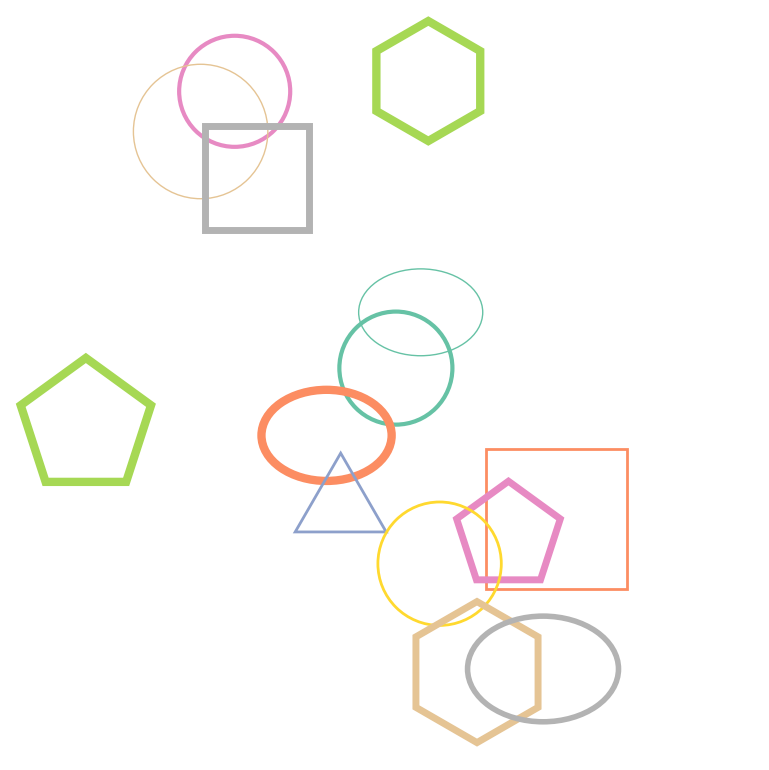[{"shape": "circle", "thickness": 1.5, "radius": 0.37, "center": [0.514, 0.522]}, {"shape": "oval", "thickness": 0.5, "radius": 0.4, "center": [0.546, 0.594]}, {"shape": "oval", "thickness": 3, "radius": 0.42, "center": [0.424, 0.435]}, {"shape": "square", "thickness": 1, "radius": 0.46, "center": [0.723, 0.326]}, {"shape": "triangle", "thickness": 1, "radius": 0.34, "center": [0.442, 0.343]}, {"shape": "circle", "thickness": 1.5, "radius": 0.36, "center": [0.305, 0.881]}, {"shape": "pentagon", "thickness": 2.5, "radius": 0.35, "center": [0.66, 0.304]}, {"shape": "hexagon", "thickness": 3, "radius": 0.39, "center": [0.556, 0.895]}, {"shape": "pentagon", "thickness": 3, "radius": 0.44, "center": [0.112, 0.446]}, {"shape": "circle", "thickness": 1, "radius": 0.4, "center": [0.571, 0.268]}, {"shape": "circle", "thickness": 0.5, "radius": 0.44, "center": [0.261, 0.829]}, {"shape": "hexagon", "thickness": 2.5, "radius": 0.46, "center": [0.619, 0.127]}, {"shape": "square", "thickness": 2.5, "radius": 0.34, "center": [0.334, 0.769]}, {"shape": "oval", "thickness": 2, "radius": 0.49, "center": [0.705, 0.131]}]